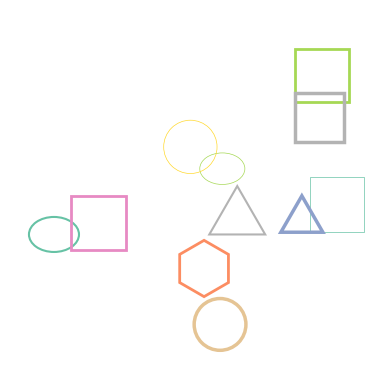[{"shape": "square", "thickness": 0.5, "radius": 0.35, "center": [0.876, 0.469]}, {"shape": "oval", "thickness": 1.5, "radius": 0.32, "center": [0.14, 0.391]}, {"shape": "hexagon", "thickness": 2, "radius": 0.37, "center": [0.53, 0.303]}, {"shape": "triangle", "thickness": 2.5, "radius": 0.31, "center": [0.784, 0.428]}, {"shape": "square", "thickness": 2, "radius": 0.35, "center": [0.256, 0.421]}, {"shape": "oval", "thickness": 0.5, "radius": 0.29, "center": [0.577, 0.562]}, {"shape": "square", "thickness": 2, "radius": 0.35, "center": [0.836, 0.805]}, {"shape": "circle", "thickness": 0.5, "radius": 0.35, "center": [0.494, 0.618]}, {"shape": "circle", "thickness": 2.5, "radius": 0.34, "center": [0.572, 0.157]}, {"shape": "triangle", "thickness": 1.5, "radius": 0.42, "center": [0.616, 0.433]}, {"shape": "square", "thickness": 2.5, "radius": 0.32, "center": [0.83, 0.694]}]